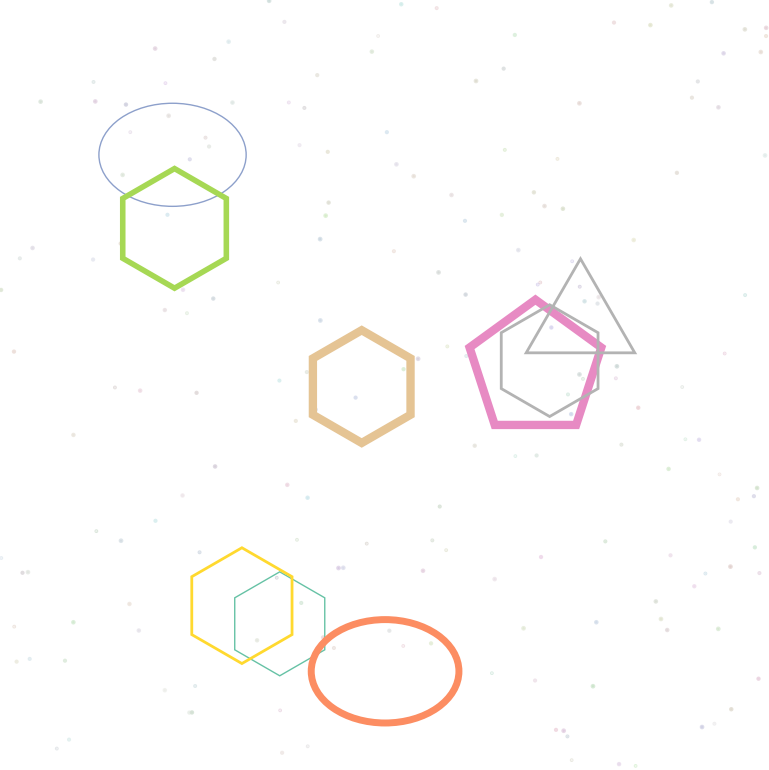[{"shape": "hexagon", "thickness": 0.5, "radius": 0.34, "center": [0.363, 0.19]}, {"shape": "oval", "thickness": 2.5, "radius": 0.48, "center": [0.5, 0.128]}, {"shape": "oval", "thickness": 0.5, "radius": 0.48, "center": [0.224, 0.799]}, {"shape": "pentagon", "thickness": 3, "radius": 0.45, "center": [0.695, 0.521]}, {"shape": "hexagon", "thickness": 2, "radius": 0.39, "center": [0.227, 0.703]}, {"shape": "hexagon", "thickness": 1, "radius": 0.38, "center": [0.314, 0.213]}, {"shape": "hexagon", "thickness": 3, "radius": 0.37, "center": [0.47, 0.498]}, {"shape": "hexagon", "thickness": 1, "radius": 0.36, "center": [0.714, 0.532]}, {"shape": "triangle", "thickness": 1, "radius": 0.41, "center": [0.754, 0.582]}]